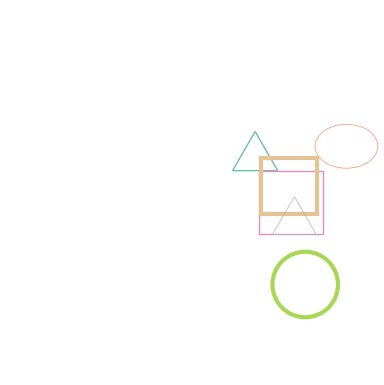[{"shape": "triangle", "thickness": 1, "radius": 0.34, "center": [0.663, 0.591]}, {"shape": "oval", "thickness": 0.5, "radius": 0.41, "center": [0.9, 0.62]}, {"shape": "square", "thickness": 1, "radius": 0.41, "center": [0.756, 0.474]}, {"shape": "circle", "thickness": 3, "radius": 0.43, "center": [0.793, 0.261]}, {"shape": "square", "thickness": 3, "radius": 0.37, "center": [0.751, 0.517]}, {"shape": "triangle", "thickness": 0.5, "radius": 0.33, "center": [0.765, 0.424]}]